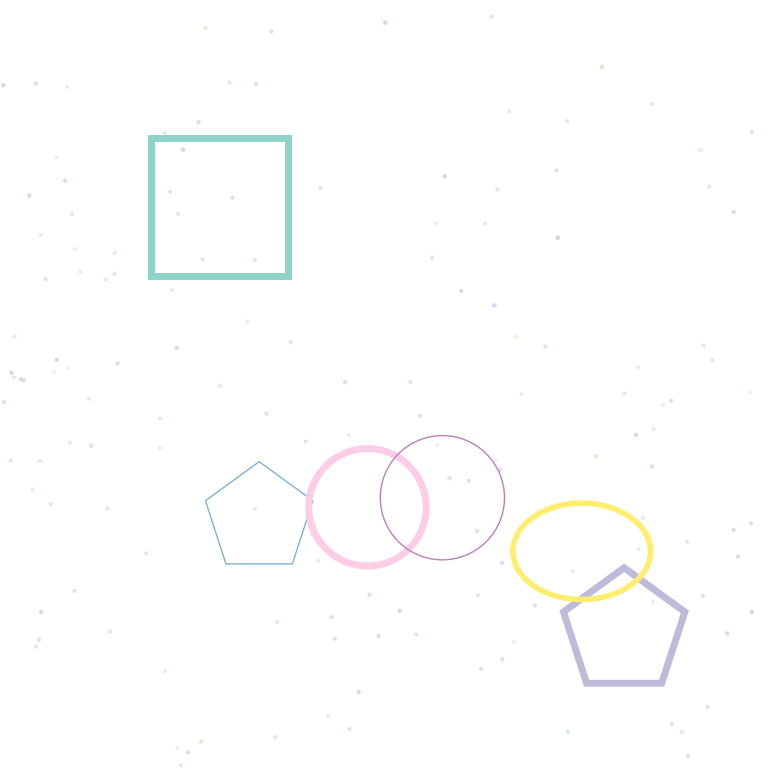[{"shape": "square", "thickness": 2.5, "radius": 0.45, "center": [0.285, 0.731]}, {"shape": "pentagon", "thickness": 2.5, "radius": 0.41, "center": [0.811, 0.18]}, {"shape": "pentagon", "thickness": 0.5, "radius": 0.37, "center": [0.337, 0.327]}, {"shape": "circle", "thickness": 2.5, "radius": 0.38, "center": [0.477, 0.341]}, {"shape": "circle", "thickness": 0.5, "radius": 0.4, "center": [0.575, 0.354]}, {"shape": "oval", "thickness": 2, "radius": 0.45, "center": [0.755, 0.284]}]